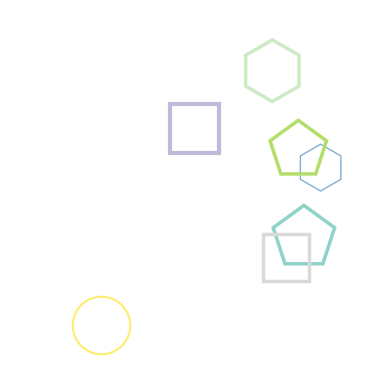[{"shape": "pentagon", "thickness": 2.5, "radius": 0.42, "center": [0.789, 0.383]}, {"shape": "square", "thickness": 3, "radius": 0.32, "center": [0.506, 0.667]}, {"shape": "hexagon", "thickness": 1, "radius": 0.3, "center": [0.833, 0.565]}, {"shape": "pentagon", "thickness": 2.5, "radius": 0.38, "center": [0.775, 0.61]}, {"shape": "square", "thickness": 2.5, "radius": 0.3, "center": [0.743, 0.331]}, {"shape": "hexagon", "thickness": 2.5, "radius": 0.4, "center": [0.707, 0.816]}, {"shape": "circle", "thickness": 1.5, "radius": 0.37, "center": [0.264, 0.155]}]